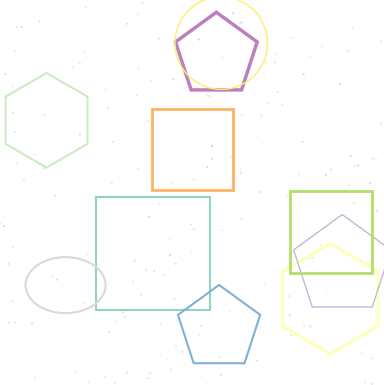[{"shape": "square", "thickness": 1.5, "radius": 0.74, "center": [0.398, 0.342]}, {"shape": "hexagon", "thickness": 2, "radius": 0.71, "center": [0.858, 0.224]}, {"shape": "pentagon", "thickness": 1, "radius": 0.66, "center": [0.889, 0.31]}, {"shape": "pentagon", "thickness": 1.5, "radius": 0.56, "center": [0.569, 0.147]}, {"shape": "square", "thickness": 2, "radius": 0.53, "center": [0.5, 0.611]}, {"shape": "square", "thickness": 2, "radius": 0.53, "center": [0.86, 0.398]}, {"shape": "oval", "thickness": 1.5, "radius": 0.52, "center": [0.17, 0.259]}, {"shape": "pentagon", "thickness": 2.5, "radius": 0.56, "center": [0.562, 0.857]}, {"shape": "hexagon", "thickness": 1.5, "radius": 0.61, "center": [0.121, 0.688]}, {"shape": "circle", "thickness": 1, "radius": 0.6, "center": [0.575, 0.888]}]